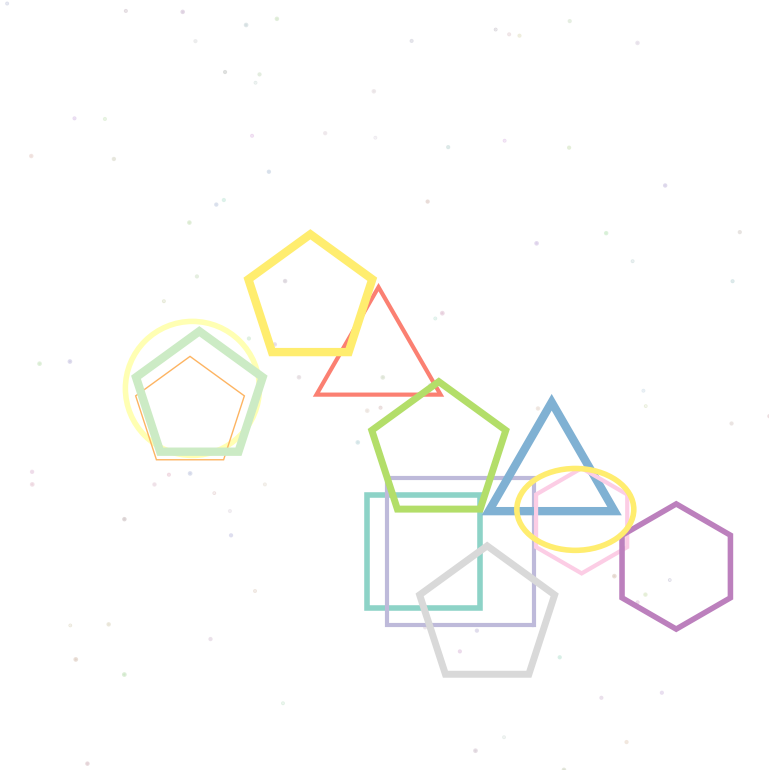[{"shape": "square", "thickness": 2, "radius": 0.37, "center": [0.55, 0.284]}, {"shape": "circle", "thickness": 2, "radius": 0.44, "center": [0.25, 0.496]}, {"shape": "square", "thickness": 1.5, "radius": 0.48, "center": [0.598, 0.284]}, {"shape": "triangle", "thickness": 1.5, "radius": 0.47, "center": [0.492, 0.534]}, {"shape": "triangle", "thickness": 3, "radius": 0.47, "center": [0.716, 0.383]}, {"shape": "pentagon", "thickness": 0.5, "radius": 0.37, "center": [0.247, 0.463]}, {"shape": "pentagon", "thickness": 2.5, "radius": 0.46, "center": [0.57, 0.413]}, {"shape": "hexagon", "thickness": 1.5, "radius": 0.34, "center": [0.755, 0.324]}, {"shape": "pentagon", "thickness": 2.5, "radius": 0.46, "center": [0.633, 0.199]}, {"shape": "hexagon", "thickness": 2, "radius": 0.41, "center": [0.878, 0.264]}, {"shape": "pentagon", "thickness": 3, "radius": 0.43, "center": [0.259, 0.483]}, {"shape": "pentagon", "thickness": 3, "radius": 0.42, "center": [0.403, 0.611]}, {"shape": "oval", "thickness": 2, "radius": 0.38, "center": [0.747, 0.338]}]